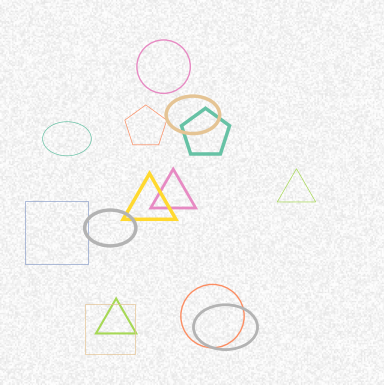[{"shape": "pentagon", "thickness": 2.5, "radius": 0.33, "center": [0.534, 0.653]}, {"shape": "oval", "thickness": 0.5, "radius": 0.32, "center": [0.174, 0.64]}, {"shape": "pentagon", "thickness": 0.5, "radius": 0.29, "center": [0.379, 0.67]}, {"shape": "circle", "thickness": 1, "radius": 0.41, "center": [0.552, 0.179]}, {"shape": "square", "thickness": 0.5, "radius": 0.41, "center": [0.148, 0.397]}, {"shape": "triangle", "thickness": 2, "radius": 0.34, "center": [0.45, 0.493]}, {"shape": "circle", "thickness": 1, "radius": 0.35, "center": [0.425, 0.827]}, {"shape": "triangle", "thickness": 0.5, "radius": 0.29, "center": [0.77, 0.504]}, {"shape": "triangle", "thickness": 1.5, "radius": 0.3, "center": [0.302, 0.164]}, {"shape": "triangle", "thickness": 2.5, "radius": 0.4, "center": [0.388, 0.47]}, {"shape": "square", "thickness": 0.5, "radius": 0.33, "center": [0.285, 0.145]}, {"shape": "oval", "thickness": 2.5, "radius": 0.35, "center": [0.501, 0.702]}, {"shape": "oval", "thickness": 2.5, "radius": 0.33, "center": [0.286, 0.408]}, {"shape": "oval", "thickness": 2, "radius": 0.42, "center": [0.586, 0.15]}]